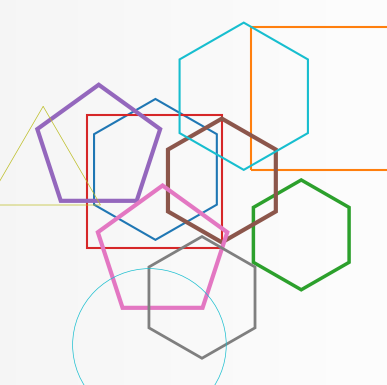[{"shape": "hexagon", "thickness": 1.5, "radius": 0.91, "center": [0.401, 0.56]}, {"shape": "square", "thickness": 1.5, "radius": 0.93, "center": [0.834, 0.744]}, {"shape": "hexagon", "thickness": 2.5, "radius": 0.71, "center": [0.777, 0.39]}, {"shape": "square", "thickness": 1.5, "radius": 0.87, "center": [0.399, 0.529]}, {"shape": "pentagon", "thickness": 3, "radius": 0.83, "center": [0.255, 0.613]}, {"shape": "hexagon", "thickness": 3, "radius": 0.8, "center": [0.573, 0.531]}, {"shape": "pentagon", "thickness": 3, "radius": 0.88, "center": [0.42, 0.343]}, {"shape": "hexagon", "thickness": 2, "radius": 0.79, "center": [0.521, 0.228]}, {"shape": "triangle", "thickness": 0.5, "radius": 0.85, "center": [0.111, 0.553]}, {"shape": "circle", "thickness": 0.5, "radius": 0.99, "center": [0.386, 0.104]}, {"shape": "hexagon", "thickness": 1.5, "radius": 0.96, "center": [0.629, 0.75]}]